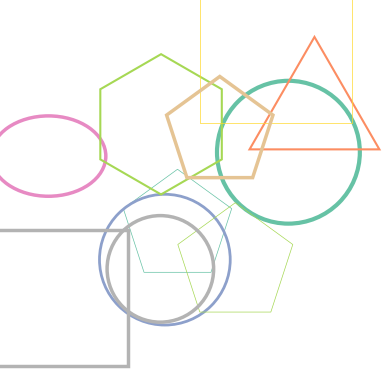[{"shape": "circle", "thickness": 3, "radius": 0.93, "center": [0.749, 0.605]}, {"shape": "pentagon", "thickness": 0.5, "radius": 0.74, "center": [0.461, 0.412]}, {"shape": "triangle", "thickness": 1.5, "radius": 0.97, "center": [0.817, 0.709]}, {"shape": "circle", "thickness": 2, "radius": 0.85, "center": [0.428, 0.326]}, {"shape": "oval", "thickness": 2.5, "radius": 0.75, "center": [0.126, 0.595]}, {"shape": "pentagon", "thickness": 0.5, "radius": 0.78, "center": [0.611, 0.316]}, {"shape": "hexagon", "thickness": 1.5, "radius": 0.91, "center": [0.418, 0.677]}, {"shape": "square", "thickness": 0.5, "radius": 0.99, "center": [0.717, 0.879]}, {"shape": "pentagon", "thickness": 2.5, "radius": 0.73, "center": [0.571, 0.656]}, {"shape": "square", "thickness": 2.5, "radius": 0.88, "center": [0.156, 0.226]}, {"shape": "circle", "thickness": 2.5, "radius": 0.69, "center": [0.417, 0.302]}]